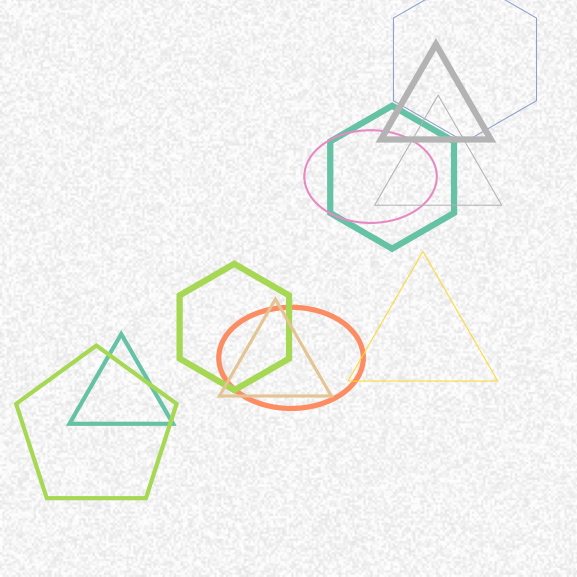[{"shape": "triangle", "thickness": 2, "radius": 0.52, "center": [0.21, 0.317]}, {"shape": "hexagon", "thickness": 3, "radius": 0.62, "center": [0.679, 0.692]}, {"shape": "oval", "thickness": 2.5, "radius": 0.63, "center": [0.504, 0.379]}, {"shape": "hexagon", "thickness": 0.5, "radius": 0.72, "center": [0.805, 0.896]}, {"shape": "oval", "thickness": 1, "radius": 0.57, "center": [0.642, 0.693]}, {"shape": "hexagon", "thickness": 3, "radius": 0.55, "center": [0.406, 0.433]}, {"shape": "pentagon", "thickness": 2, "radius": 0.73, "center": [0.167, 0.255]}, {"shape": "triangle", "thickness": 0.5, "radius": 0.75, "center": [0.732, 0.414]}, {"shape": "triangle", "thickness": 1.5, "radius": 0.56, "center": [0.477, 0.369]}, {"shape": "triangle", "thickness": 0.5, "radius": 0.64, "center": [0.759, 0.707]}, {"shape": "triangle", "thickness": 3, "radius": 0.55, "center": [0.755, 0.813]}]